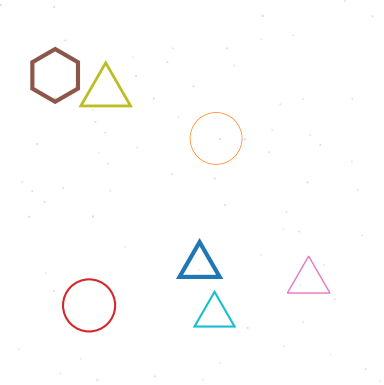[{"shape": "triangle", "thickness": 3, "radius": 0.3, "center": [0.518, 0.311]}, {"shape": "circle", "thickness": 0.5, "radius": 0.34, "center": [0.561, 0.64]}, {"shape": "circle", "thickness": 1.5, "radius": 0.34, "center": [0.231, 0.207]}, {"shape": "hexagon", "thickness": 3, "radius": 0.34, "center": [0.143, 0.804]}, {"shape": "triangle", "thickness": 1, "radius": 0.32, "center": [0.802, 0.271]}, {"shape": "triangle", "thickness": 2, "radius": 0.37, "center": [0.275, 0.762]}, {"shape": "triangle", "thickness": 1.5, "radius": 0.3, "center": [0.557, 0.182]}]